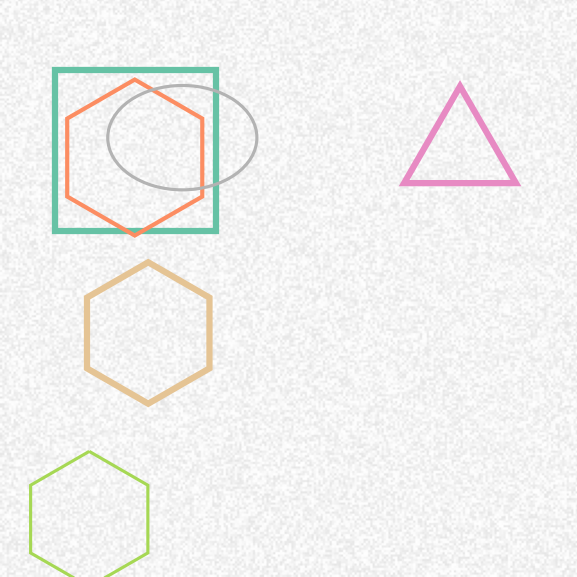[{"shape": "square", "thickness": 3, "radius": 0.7, "center": [0.235, 0.738]}, {"shape": "hexagon", "thickness": 2, "radius": 0.68, "center": [0.233, 0.726]}, {"shape": "triangle", "thickness": 3, "radius": 0.56, "center": [0.797, 0.738]}, {"shape": "hexagon", "thickness": 1.5, "radius": 0.59, "center": [0.155, 0.1]}, {"shape": "hexagon", "thickness": 3, "radius": 0.61, "center": [0.257, 0.423]}, {"shape": "oval", "thickness": 1.5, "radius": 0.65, "center": [0.316, 0.761]}]